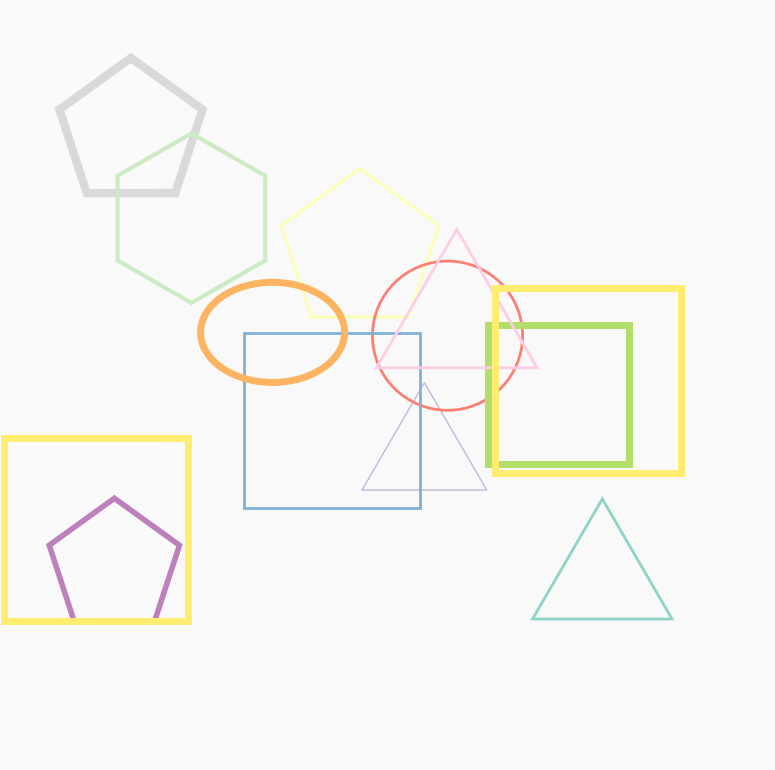[{"shape": "triangle", "thickness": 1, "radius": 0.52, "center": [0.777, 0.248]}, {"shape": "pentagon", "thickness": 1, "radius": 0.53, "center": [0.464, 0.675]}, {"shape": "triangle", "thickness": 0.5, "radius": 0.47, "center": [0.548, 0.41]}, {"shape": "circle", "thickness": 1, "radius": 0.48, "center": [0.577, 0.564]}, {"shape": "square", "thickness": 1, "radius": 0.57, "center": [0.428, 0.454]}, {"shape": "oval", "thickness": 2.5, "radius": 0.46, "center": [0.352, 0.568]}, {"shape": "square", "thickness": 2.5, "radius": 0.45, "center": [0.721, 0.488]}, {"shape": "triangle", "thickness": 1, "radius": 0.6, "center": [0.589, 0.582]}, {"shape": "pentagon", "thickness": 3, "radius": 0.49, "center": [0.169, 0.828]}, {"shape": "pentagon", "thickness": 2, "radius": 0.44, "center": [0.148, 0.265]}, {"shape": "hexagon", "thickness": 1.5, "radius": 0.55, "center": [0.247, 0.717]}, {"shape": "square", "thickness": 2.5, "radius": 0.6, "center": [0.759, 0.505]}, {"shape": "square", "thickness": 2.5, "radius": 0.59, "center": [0.124, 0.312]}]